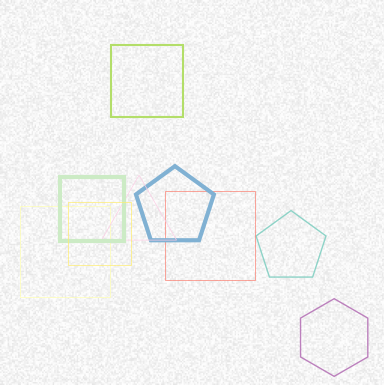[{"shape": "pentagon", "thickness": 1, "radius": 0.48, "center": [0.756, 0.358]}, {"shape": "square", "thickness": 0.5, "radius": 0.59, "center": [0.169, 0.347]}, {"shape": "square", "thickness": 0.5, "radius": 0.58, "center": [0.545, 0.388]}, {"shape": "pentagon", "thickness": 3, "radius": 0.53, "center": [0.454, 0.462]}, {"shape": "square", "thickness": 1.5, "radius": 0.47, "center": [0.382, 0.789]}, {"shape": "triangle", "thickness": 0.5, "radius": 0.56, "center": [0.361, 0.433]}, {"shape": "hexagon", "thickness": 1, "radius": 0.5, "center": [0.868, 0.123]}, {"shape": "square", "thickness": 3, "radius": 0.42, "center": [0.238, 0.457]}, {"shape": "square", "thickness": 0.5, "radius": 0.41, "center": [0.259, 0.394]}]